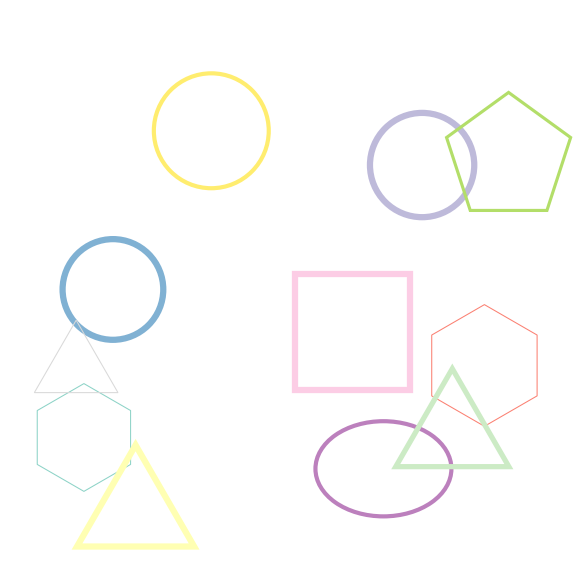[{"shape": "hexagon", "thickness": 0.5, "radius": 0.47, "center": [0.145, 0.242]}, {"shape": "triangle", "thickness": 3, "radius": 0.59, "center": [0.235, 0.111]}, {"shape": "circle", "thickness": 3, "radius": 0.45, "center": [0.731, 0.713]}, {"shape": "hexagon", "thickness": 0.5, "radius": 0.53, "center": [0.839, 0.366]}, {"shape": "circle", "thickness": 3, "radius": 0.44, "center": [0.196, 0.498]}, {"shape": "pentagon", "thickness": 1.5, "radius": 0.56, "center": [0.881, 0.726]}, {"shape": "square", "thickness": 3, "radius": 0.5, "center": [0.61, 0.424]}, {"shape": "triangle", "thickness": 0.5, "radius": 0.42, "center": [0.132, 0.361]}, {"shape": "oval", "thickness": 2, "radius": 0.59, "center": [0.664, 0.187]}, {"shape": "triangle", "thickness": 2.5, "radius": 0.57, "center": [0.783, 0.248]}, {"shape": "circle", "thickness": 2, "radius": 0.5, "center": [0.366, 0.773]}]